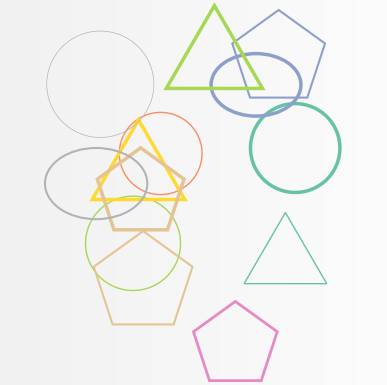[{"shape": "triangle", "thickness": 1, "radius": 0.62, "center": [0.737, 0.325]}, {"shape": "circle", "thickness": 2.5, "radius": 0.58, "center": [0.762, 0.615]}, {"shape": "circle", "thickness": 1, "radius": 0.53, "center": [0.415, 0.601]}, {"shape": "oval", "thickness": 2.5, "radius": 0.58, "center": [0.661, 0.78]}, {"shape": "pentagon", "thickness": 1.5, "radius": 0.63, "center": [0.719, 0.848]}, {"shape": "pentagon", "thickness": 2, "radius": 0.57, "center": [0.607, 0.103]}, {"shape": "circle", "thickness": 1, "radius": 0.61, "center": [0.343, 0.368]}, {"shape": "triangle", "thickness": 2.5, "radius": 0.72, "center": [0.553, 0.842]}, {"shape": "triangle", "thickness": 2.5, "radius": 0.69, "center": [0.357, 0.551]}, {"shape": "pentagon", "thickness": 2.5, "radius": 0.59, "center": [0.363, 0.498]}, {"shape": "pentagon", "thickness": 1.5, "radius": 0.67, "center": [0.369, 0.266]}, {"shape": "oval", "thickness": 1.5, "radius": 0.66, "center": [0.248, 0.523]}, {"shape": "circle", "thickness": 0.5, "radius": 0.69, "center": [0.259, 0.781]}]